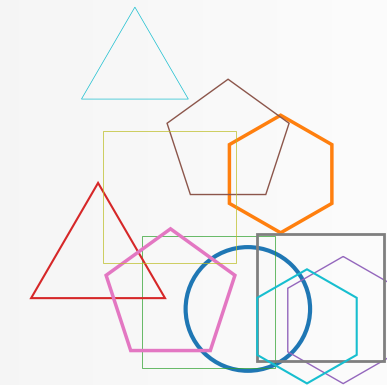[{"shape": "circle", "thickness": 3, "radius": 0.8, "center": [0.64, 0.198]}, {"shape": "hexagon", "thickness": 2.5, "radius": 0.76, "center": [0.724, 0.548]}, {"shape": "square", "thickness": 0.5, "radius": 0.86, "center": [0.539, 0.216]}, {"shape": "triangle", "thickness": 1.5, "radius": 1.0, "center": [0.253, 0.325]}, {"shape": "hexagon", "thickness": 1, "radius": 0.83, "center": [0.886, 0.169]}, {"shape": "pentagon", "thickness": 1, "radius": 0.83, "center": [0.589, 0.629]}, {"shape": "pentagon", "thickness": 2.5, "radius": 0.87, "center": [0.44, 0.231]}, {"shape": "square", "thickness": 2, "radius": 0.82, "center": [0.827, 0.227]}, {"shape": "square", "thickness": 0.5, "radius": 0.86, "center": [0.437, 0.487]}, {"shape": "hexagon", "thickness": 1.5, "radius": 0.74, "center": [0.792, 0.152]}, {"shape": "triangle", "thickness": 0.5, "radius": 0.8, "center": [0.348, 0.822]}]